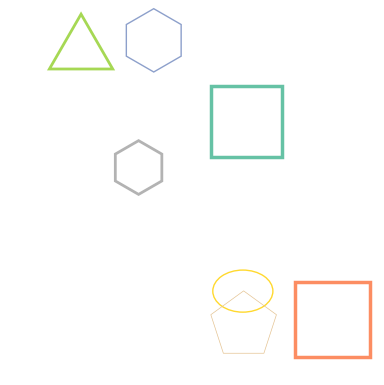[{"shape": "square", "thickness": 2.5, "radius": 0.46, "center": [0.64, 0.686]}, {"shape": "square", "thickness": 2.5, "radius": 0.49, "center": [0.864, 0.169]}, {"shape": "hexagon", "thickness": 1, "radius": 0.41, "center": [0.399, 0.895]}, {"shape": "triangle", "thickness": 2, "radius": 0.47, "center": [0.211, 0.868]}, {"shape": "oval", "thickness": 1, "radius": 0.39, "center": [0.631, 0.244]}, {"shape": "pentagon", "thickness": 0.5, "radius": 0.45, "center": [0.633, 0.155]}, {"shape": "hexagon", "thickness": 2, "radius": 0.35, "center": [0.36, 0.565]}]